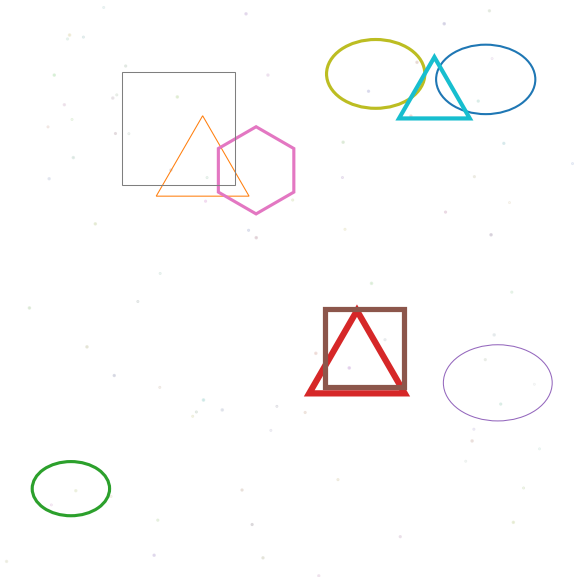[{"shape": "oval", "thickness": 1, "radius": 0.43, "center": [0.841, 0.862]}, {"shape": "triangle", "thickness": 0.5, "radius": 0.46, "center": [0.351, 0.706]}, {"shape": "oval", "thickness": 1.5, "radius": 0.33, "center": [0.123, 0.153]}, {"shape": "triangle", "thickness": 3, "radius": 0.48, "center": [0.618, 0.366]}, {"shape": "oval", "thickness": 0.5, "radius": 0.47, "center": [0.862, 0.336]}, {"shape": "square", "thickness": 2.5, "radius": 0.34, "center": [0.631, 0.397]}, {"shape": "hexagon", "thickness": 1.5, "radius": 0.38, "center": [0.443, 0.704]}, {"shape": "square", "thickness": 0.5, "radius": 0.49, "center": [0.308, 0.777]}, {"shape": "oval", "thickness": 1.5, "radius": 0.43, "center": [0.651, 0.871]}, {"shape": "triangle", "thickness": 2, "radius": 0.35, "center": [0.752, 0.829]}]